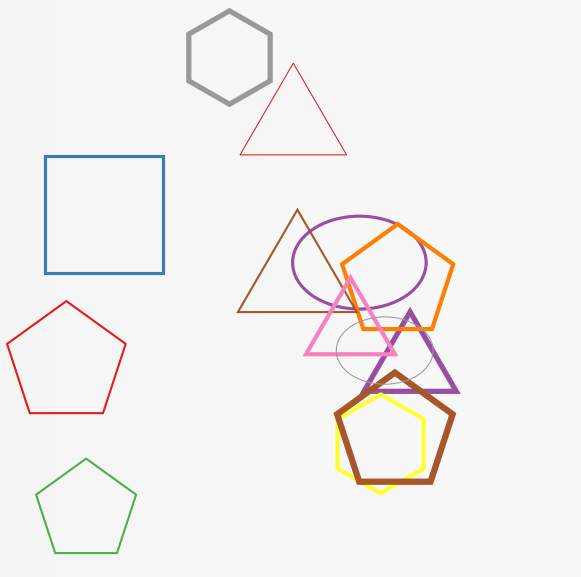[{"shape": "triangle", "thickness": 0.5, "radius": 0.53, "center": [0.505, 0.784]}, {"shape": "pentagon", "thickness": 1, "radius": 0.54, "center": [0.114, 0.37]}, {"shape": "square", "thickness": 1.5, "radius": 0.51, "center": [0.179, 0.627]}, {"shape": "pentagon", "thickness": 1, "radius": 0.45, "center": [0.148, 0.115]}, {"shape": "triangle", "thickness": 2.5, "radius": 0.46, "center": [0.706, 0.367]}, {"shape": "oval", "thickness": 1.5, "radius": 0.57, "center": [0.618, 0.544]}, {"shape": "pentagon", "thickness": 2, "radius": 0.5, "center": [0.684, 0.511]}, {"shape": "hexagon", "thickness": 2, "radius": 0.43, "center": [0.655, 0.231]}, {"shape": "pentagon", "thickness": 3, "radius": 0.52, "center": [0.679, 0.25]}, {"shape": "triangle", "thickness": 1, "radius": 0.59, "center": [0.512, 0.518]}, {"shape": "triangle", "thickness": 2, "radius": 0.44, "center": [0.603, 0.43]}, {"shape": "hexagon", "thickness": 2.5, "radius": 0.4, "center": [0.395, 0.9]}, {"shape": "oval", "thickness": 0.5, "radius": 0.42, "center": [0.662, 0.392]}]